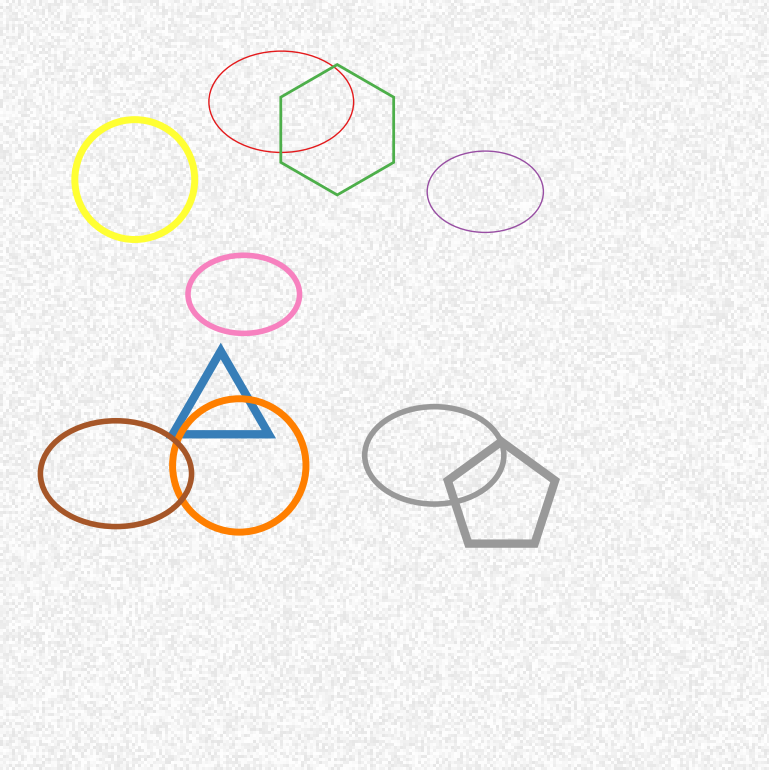[{"shape": "oval", "thickness": 0.5, "radius": 0.47, "center": [0.365, 0.868]}, {"shape": "triangle", "thickness": 3, "radius": 0.36, "center": [0.287, 0.472]}, {"shape": "hexagon", "thickness": 1, "radius": 0.42, "center": [0.438, 0.831]}, {"shape": "oval", "thickness": 0.5, "radius": 0.38, "center": [0.63, 0.751]}, {"shape": "circle", "thickness": 2.5, "radius": 0.43, "center": [0.311, 0.396]}, {"shape": "circle", "thickness": 2.5, "radius": 0.39, "center": [0.175, 0.767]}, {"shape": "oval", "thickness": 2, "radius": 0.49, "center": [0.151, 0.385]}, {"shape": "oval", "thickness": 2, "radius": 0.36, "center": [0.317, 0.618]}, {"shape": "oval", "thickness": 2, "radius": 0.45, "center": [0.564, 0.409]}, {"shape": "pentagon", "thickness": 3, "radius": 0.37, "center": [0.651, 0.353]}]